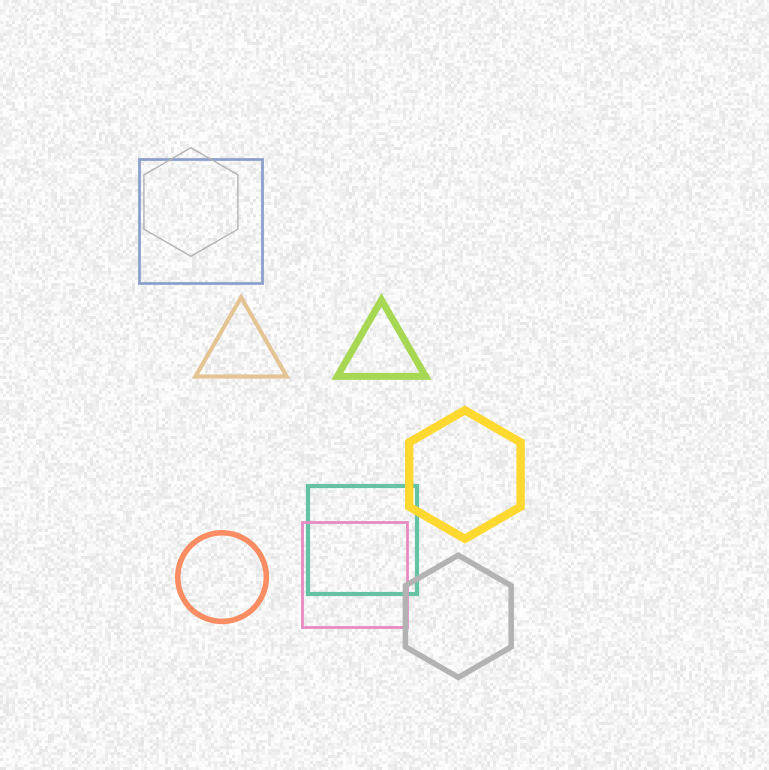[{"shape": "square", "thickness": 1.5, "radius": 0.35, "center": [0.471, 0.299]}, {"shape": "circle", "thickness": 2, "radius": 0.29, "center": [0.288, 0.251]}, {"shape": "square", "thickness": 1, "radius": 0.4, "center": [0.261, 0.713]}, {"shape": "square", "thickness": 1, "radius": 0.34, "center": [0.46, 0.254]}, {"shape": "triangle", "thickness": 2.5, "radius": 0.33, "center": [0.495, 0.544]}, {"shape": "hexagon", "thickness": 3, "radius": 0.42, "center": [0.604, 0.384]}, {"shape": "triangle", "thickness": 1.5, "radius": 0.34, "center": [0.313, 0.545]}, {"shape": "hexagon", "thickness": 2, "radius": 0.4, "center": [0.595, 0.2]}, {"shape": "hexagon", "thickness": 0.5, "radius": 0.35, "center": [0.248, 0.738]}]